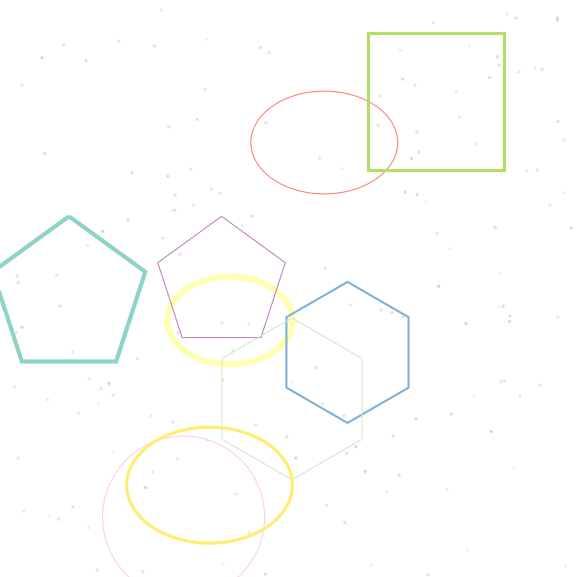[{"shape": "pentagon", "thickness": 2, "radius": 0.69, "center": [0.119, 0.486]}, {"shape": "oval", "thickness": 3, "radius": 0.54, "center": [0.398, 0.444]}, {"shape": "oval", "thickness": 0.5, "radius": 0.64, "center": [0.562, 0.752]}, {"shape": "hexagon", "thickness": 1, "radius": 0.61, "center": [0.602, 0.389]}, {"shape": "square", "thickness": 1.5, "radius": 0.59, "center": [0.755, 0.823]}, {"shape": "circle", "thickness": 0.5, "radius": 0.7, "center": [0.318, 0.104]}, {"shape": "pentagon", "thickness": 0.5, "radius": 0.58, "center": [0.384, 0.508]}, {"shape": "hexagon", "thickness": 0.5, "radius": 0.7, "center": [0.506, 0.308]}, {"shape": "oval", "thickness": 1.5, "radius": 0.72, "center": [0.363, 0.159]}]